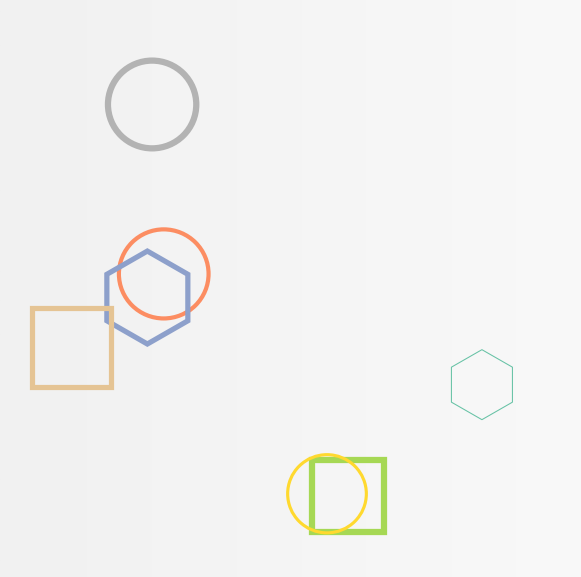[{"shape": "hexagon", "thickness": 0.5, "radius": 0.3, "center": [0.829, 0.333]}, {"shape": "circle", "thickness": 2, "radius": 0.39, "center": [0.282, 0.525]}, {"shape": "hexagon", "thickness": 2.5, "radius": 0.4, "center": [0.254, 0.484]}, {"shape": "square", "thickness": 3, "radius": 0.31, "center": [0.599, 0.141]}, {"shape": "circle", "thickness": 1.5, "radius": 0.34, "center": [0.563, 0.144]}, {"shape": "square", "thickness": 2.5, "radius": 0.34, "center": [0.124, 0.397]}, {"shape": "circle", "thickness": 3, "radius": 0.38, "center": [0.262, 0.818]}]